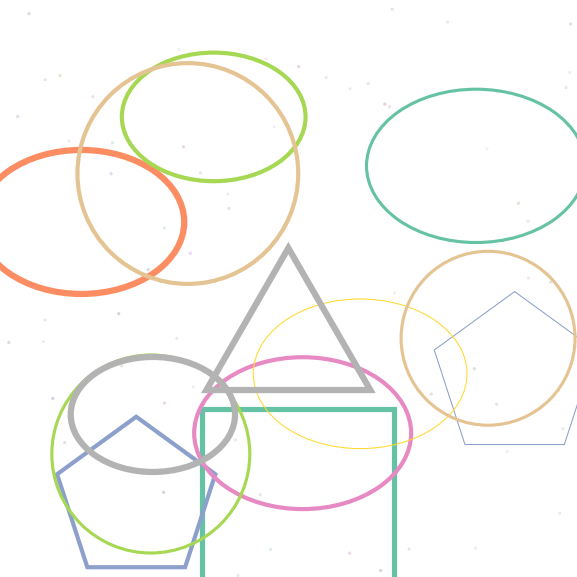[{"shape": "square", "thickness": 2.5, "radius": 0.83, "center": [0.515, 0.124]}, {"shape": "oval", "thickness": 1.5, "radius": 0.95, "center": [0.824, 0.712]}, {"shape": "oval", "thickness": 3, "radius": 0.89, "center": [0.141, 0.615]}, {"shape": "pentagon", "thickness": 0.5, "radius": 0.73, "center": [0.891, 0.348]}, {"shape": "pentagon", "thickness": 2, "radius": 0.72, "center": [0.236, 0.133]}, {"shape": "oval", "thickness": 2, "radius": 0.94, "center": [0.524, 0.249]}, {"shape": "circle", "thickness": 1.5, "radius": 0.86, "center": [0.261, 0.213]}, {"shape": "oval", "thickness": 2, "radius": 0.8, "center": [0.37, 0.797]}, {"shape": "oval", "thickness": 0.5, "radius": 0.93, "center": [0.624, 0.352]}, {"shape": "circle", "thickness": 1.5, "radius": 0.75, "center": [0.845, 0.413]}, {"shape": "circle", "thickness": 2, "radius": 0.96, "center": [0.325, 0.699]}, {"shape": "triangle", "thickness": 3, "radius": 0.82, "center": [0.499, 0.406]}, {"shape": "oval", "thickness": 3, "radius": 0.71, "center": [0.265, 0.281]}]